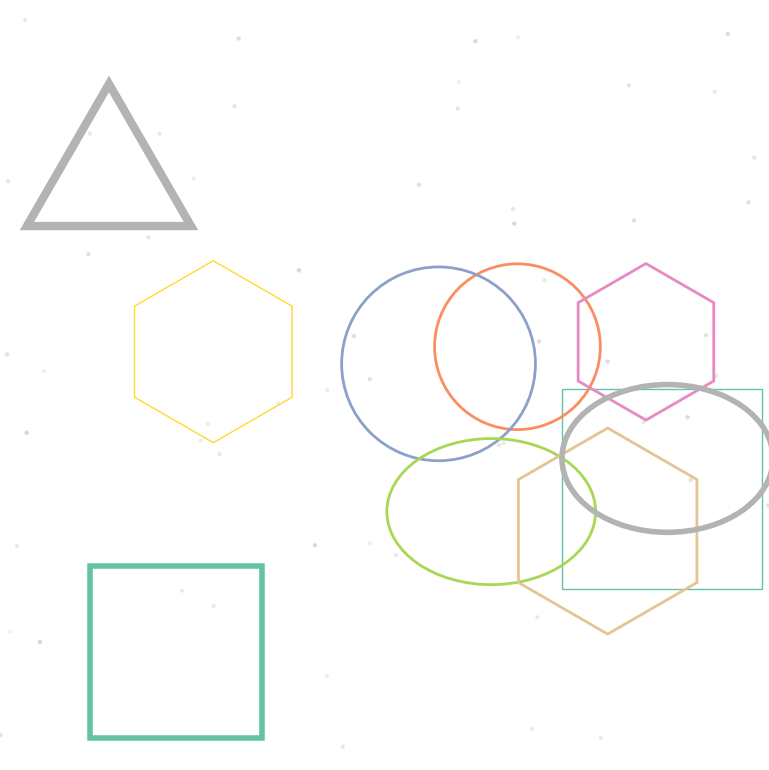[{"shape": "square", "thickness": 0.5, "radius": 0.65, "center": [0.86, 0.365]}, {"shape": "square", "thickness": 2, "radius": 0.56, "center": [0.229, 0.153]}, {"shape": "circle", "thickness": 1, "radius": 0.54, "center": [0.672, 0.55]}, {"shape": "circle", "thickness": 1, "radius": 0.63, "center": [0.57, 0.527]}, {"shape": "hexagon", "thickness": 1, "radius": 0.51, "center": [0.839, 0.556]}, {"shape": "oval", "thickness": 1, "radius": 0.68, "center": [0.638, 0.336]}, {"shape": "hexagon", "thickness": 0.5, "radius": 0.59, "center": [0.277, 0.543]}, {"shape": "hexagon", "thickness": 1, "radius": 0.67, "center": [0.789, 0.31]}, {"shape": "oval", "thickness": 2, "radius": 0.69, "center": [0.867, 0.405]}, {"shape": "triangle", "thickness": 3, "radius": 0.62, "center": [0.141, 0.768]}]